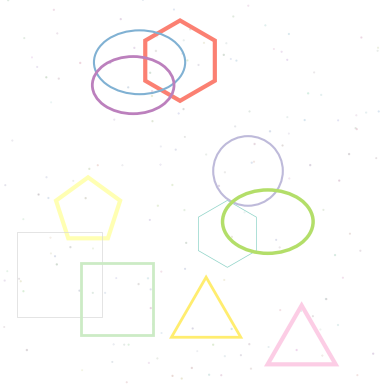[{"shape": "hexagon", "thickness": 0.5, "radius": 0.43, "center": [0.591, 0.393]}, {"shape": "pentagon", "thickness": 3, "radius": 0.44, "center": [0.229, 0.452]}, {"shape": "circle", "thickness": 1.5, "radius": 0.45, "center": [0.644, 0.556]}, {"shape": "hexagon", "thickness": 3, "radius": 0.52, "center": [0.468, 0.842]}, {"shape": "oval", "thickness": 1.5, "radius": 0.59, "center": [0.363, 0.838]}, {"shape": "oval", "thickness": 2.5, "radius": 0.59, "center": [0.696, 0.424]}, {"shape": "triangle", "thickness": 3, "radius": 0.51, "center": [0.783, 0.105]}, {"shape": "square", "thickness": 0.5, "radius": 0.55, "center": [0.156, 0.288]}, {"shape": "oval", "thickness": 2, "radius": 0.53, "center": [0.346, 0.779]}, {"shape": "square", "thickness": 2, "radius": 0.47, "center": [0.305, 0.224]}, {"shape": "triangle", "thickness": 2, "radius": 0.52, "center": [0.535, 0.176]}]